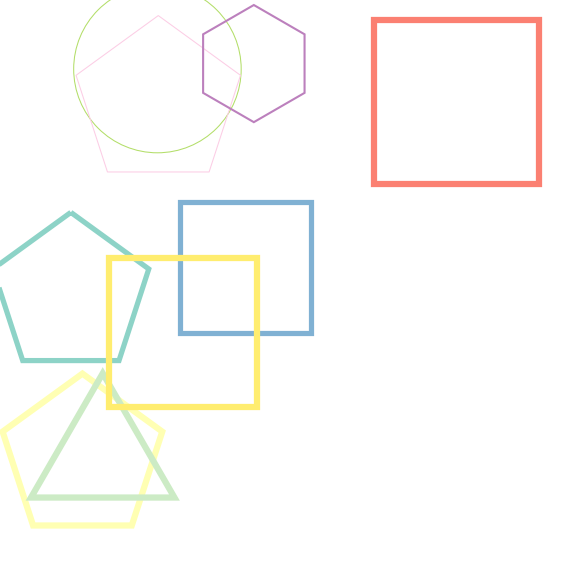[{"shape": "pentagon", "thickness": 2.5, "radius": 0.71, "center": [0.123, 0.49]}, {"shape": "pentagon", "thickness": 3, "radius": 0.73, "center": [0.143, 0.207]}, {"shape": "square", "thickness": 3, "radius": 0.71, "center": [0.79, 0.822]}, {"shape": "square", "thickness": 2.5, "radius": 0.56, "center": [0.425, 0.536]}, {"shape": "circle", "thickness": 0.5, "radius": 0.73, "center": [0.273, 0.88]}, {"shape": "pentagon", "thickness": 0.5, "radius": 0.75, "center": [0.274, 0.822]}, {"shape": "hexagon", "thickness": 1, "radius": 0.51, "center": [0.44, 0.889]}, {"shape": "triangle", "thickness": 3, "radius": 0.72, "center": [0.178, 0.209]}, {"shape": "square", "thickness": 3, "radius": 0.64, "center": [0.317, 0.423]}]